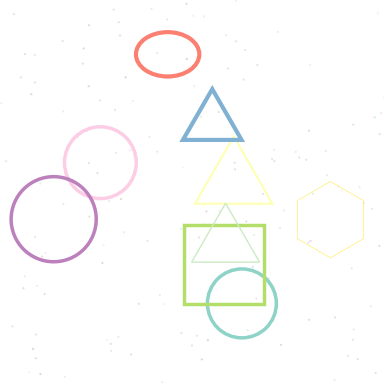[{"shape": "circle", "thickness": 2.5, "radius": 0.45, "center": [0.628, 0.212]}, {"shape": "triangle", "thickness": 1.5, "radius": 0.58, "center": [0.607, 0.529]}, {"shape": "oval", "thickness": 3, "radius": 0.41, "center": [0.435, 0.859]}, {"shape": "triangle", "thickness": 3, "radius": 0.44, "center": [0.551, 0.681]}, {"shape": "square", "thickness": 2.5, "radius": 0.52, "center": [0.583, 0.313]}, {"shape": "circle", "thickness": 2.5, "radius": 0.47, "center": [0.261, 0.577]}, {"shape": "circle", "thickness": 2.5, "radius": 0.55, "center": [0.139, 0.431]}, {"shape": "triangle", "thickness": 1, "radius": 0.51, "center": [0.586, 0.37]}, {"shape": "hexagon", "thickness": 0.5, "radius": 0.5, "center": [0.858, 0.429]}]